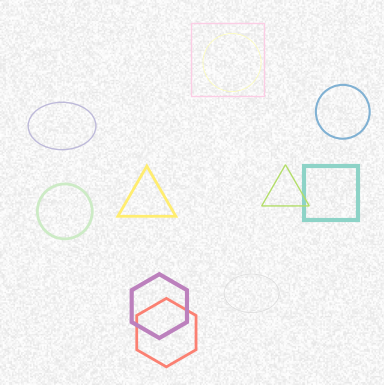[{"shape": "square", "thickness": 3, "radius": 0.35, "center": [0.86, 0.498]}, {"shape": "circle", "thickness": 0.5, "radius": 0.38, "center": [0.603, 0.838]}, {"shape": "oval", "thickness": 1, "radius": 0.44, "center": [0.161, 0.673]}, {"shape": "hexagon", "thickness": 2, "radius": 0.44, "center": [0.432, 0.136]}, {"shape": "circle", "thickness": 1.5, "radius": 0.35, "center": [0.89, 0.71]}, {"shape": "triangle", "thickness": 1, "radius": 0.36, "center": [0.741, 0.501]}, {"shape": "square", "thickness": 1, "radius": 0.48, "center": [0.592, 0.846]}, {"shape": "oval", "thickness": 0.5, "radius": 0.36, "center": [0.654, 0.238]}, {"shape": "hexagon", "thickness": 3, "radius": 0.41, "center": [0.414, 0.205]}, {"shape": "circle", "thickness": 2, "radius": 0.36, "center": [0.168, 0.451]}, {"shape": "triangle", "thickness": 2, "radius": 0.43, "center": [0.381, 0.482]}]